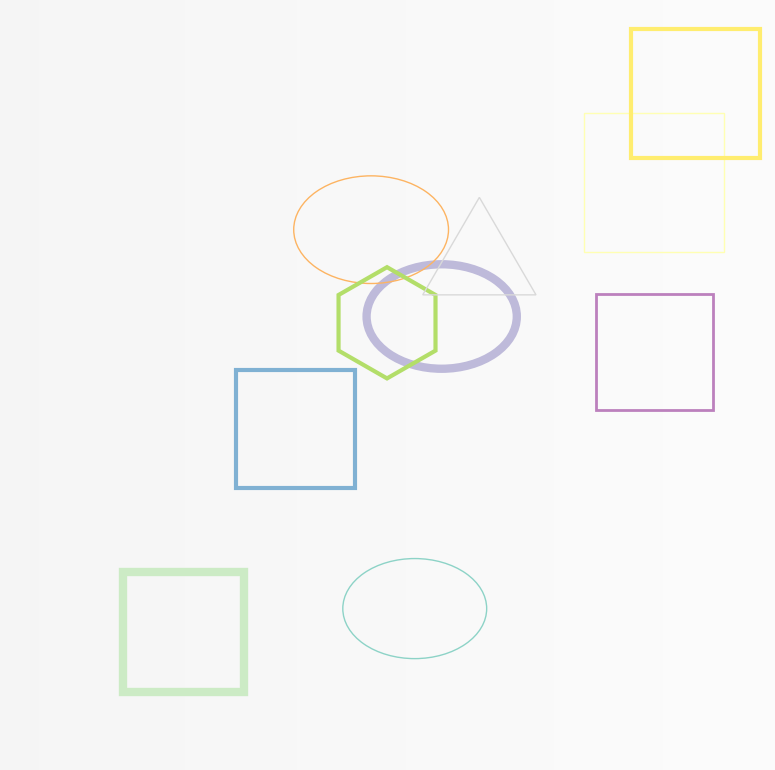[{"shape": "oval", "thickness": 0.5, "radius": 0.46, "center": [0.535, 0.21]}, {"shape": "square", "thickness": 0.5, "radius": 0.45, "center": [0.844, 0.763]}, {"shape": "oval", "thickness": 3, "radius": 0.48, "center": [0.57, 0.589]}, {"shape": "square", "thickness": 1.5, "radius": 0.38, "center": [0.381, 0.443]}, {"shape": "oval", "thickness": 0.5, "radius": 0.5, "center": [0.479, 0.702]}, {"shape": "hexagon", "thickness": 1.5, "radius": 0.36, "center": [0.499, 0.581]}, {"shape": "triangle", "thickness": 0.5, "radius": 0.42, "center": [0.619, 0.659]}, {"shape": "square", "thickness": 1, "radius": 0.38, "center": [0.844, 0.542]}, {"shape": "square", "thickness": 3, "radius": 0.39, "center": [0.237, 0.179]}, {"shape": "square", "thickness": 1.5, "radius": 0.42, "center": [0.897, 0.878]}]